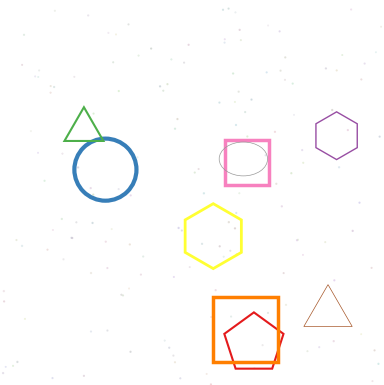[{"shape": "pentagon", "thickness": 1.5, "radius": 0.4, "center": [0.66, 0.108]}, {"shape": "circle", "thickness": 3, "radius": 0.4, "center": [0.274, 0.559]}, {"shape": "triangle", "thickness": 1.5, "radius": 0.29, "center": [0.218, 0.663]}, {"shape": "hexagon", "thickness": 1, "radius": 0.31, "center": [0.874, 0.648]}, {"shape": "square", "thickness": 2.5, "radius": 0.43, "center": [0.637, 0.144]}, {"shape": "hexagon", "thickness": 2, "radius": 0.42, "center": [0.554, 0.387]}, {"shape": "triangle", "thickness": 0.5, "radius": 0.36, "center": [0.852, 0.188]}, {"shape": "square", "thickness": 2.5, "radius": 0.29, "center": [0.642, 0.578]}, {"shape": "oval", "thickness": 0.5, "radius": 0.31, "center": [0.632, 0.587]}]